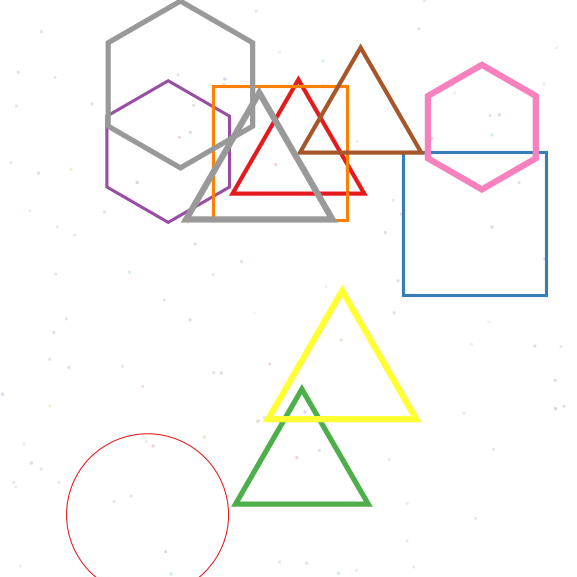[{"shape": "triangle", "thickness": 2, "radius": 0.66, "center": [0.517, 0.73]}, {"shape": "circle", "thickness": 0.5, "radius": 0.7, "center": [0.256, 0.108]}, {"shape": "square", "thickness": 1.5, "radius": 0.62, "center": [0.822, 0.612]}, {"shape": "triangle", "thickness": 2.5, "radius": 0.66, "center": [0.523, 0.193]}, {"shape": "hexagon", "thickness": 1.5, "radius": 0.61, "center": [0.291, 0.737]}, {"shape": "square", "thickness": 1.5, "radius": 0.58, "center": [0.485, 0.734]}, {"shape": "triangle", "thickness": 3, "radius": 0.74, "center": [0.593, 0.347]}, {"shape": "triangle", "thickness": 2, "radius": 0.61, "center": [0.624, 0.796]}, {"shape": "hexagon", "thickness": 3, "radius": 0.54, "center": [0.834, 0.779]}, {"shape": "hexagon", "thickness": 2.5, "radius": 0.72, "center": [0.312, 0.853]}, {"shape": "triangle", "thickness": 3, "radius": 0.73, "center": [0.449, 0.692]}]